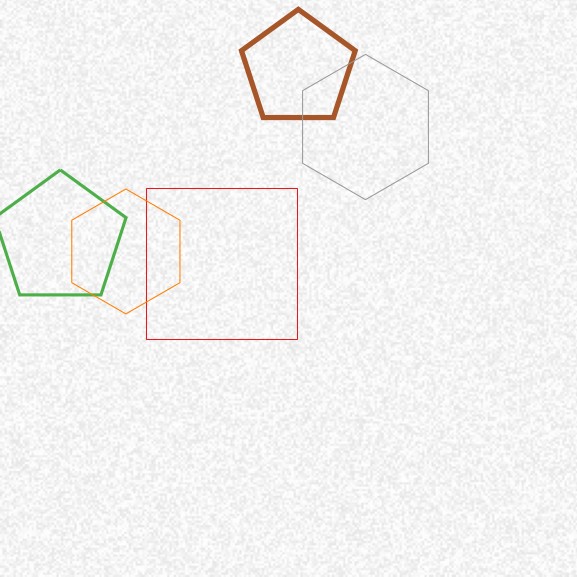[{"shape": "square", "thickness": 0.5, "radius": 0.66, "center": [0.384, 0.543]}, {"shape": "pentagon", "thickness": 1.5, "radius": 0.6, "center": [0.104, 0.585]}, {"shape": "hexagon", "thickness": 0.5, "radius": 0.54, "center": [0.218, 0.564]}, {"shape": "pentagon", "thickness": 2.5, "radius": 0.52, "center": [0.517, 0.879]}, {"shape": "hexagon", "thickness": 0.5, "radius": 0.63, "center": [0.633, 0.779]}]